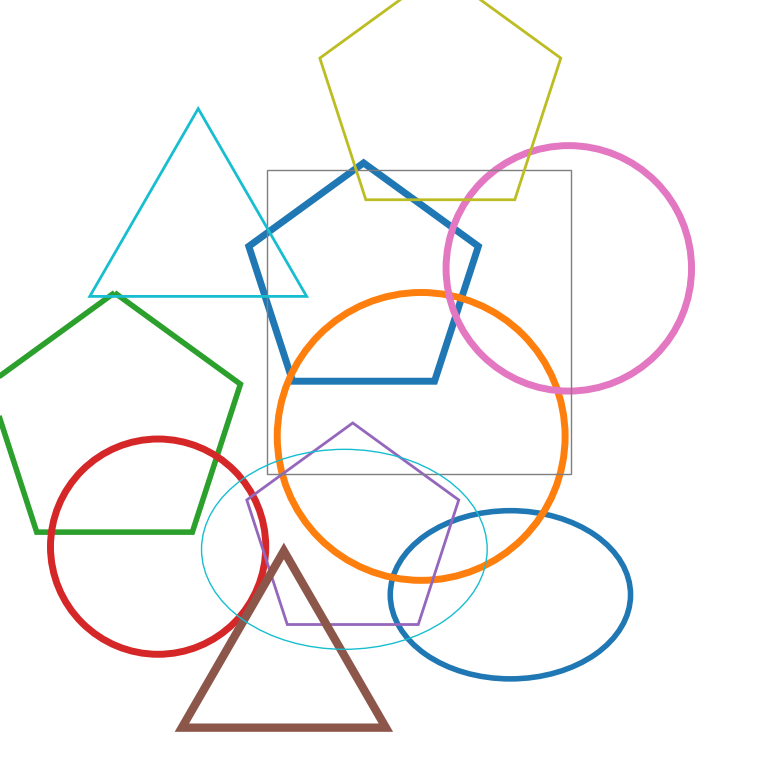[{"shape": "oval", "thickness": 2, "radius": 0.78, "center": [0.663, 0.228]}, {"shape": "pentagon", "thickness": 2.5, "radius": 0.78, "center": [0.472, 0.632]}, {"shape": "circle", "thickness": 2.5, "radius": 0.93, "center": [0.547, 0.433]}, {"shape": "pentagon", "thickness": 2, "radius": 0.86, "center": [0.149, 0.448]}, {"shape": "circle", "thickness": 2.5, "radius": 0.7, "center": [0.205, 0.29]}, {"shape": "pentagon", "thickness": 1, "radius": 0.72, "center": [0.458, 0.306]}, {"shape": "triangle", "thickness": 3, "radius": 0.76, "center": [0.369, 0.131]}, {"shape": "circle", "thickness": 2.5, "radius": 0.8, "center": [0.739, 0.652]}, {"shape": "square", "thickness": 0.5, "radius": 0.99, "center": [0.544, 0.582]}, {"shape": "pentagon", "thickness": 1, "radius": 0.82, "center": [0.572, 0.874]}, {"shape": "oval", "thickness": 0.5, "radius": 0.93, "center": [0.447, 0.287]}, {"shape": "triangle", "thickness": 1, "radius": 0.81, "center": [0.257, 0.696]}]